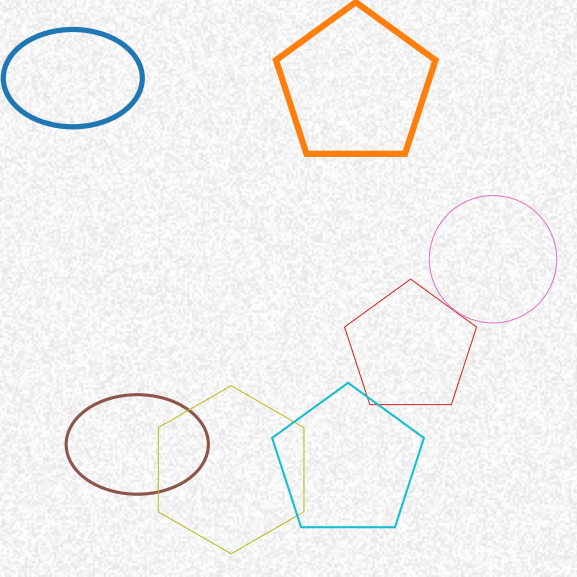[{"shape": "oval", "thickness": 2.5, "radius": 0.6, "center": [0.126, 0.864]}, {"shape": "pentagon", "thickness": 3, "radius": 0.73, "center": [0.616, 0.85]}, {"shape": "pentagon", "thickness": 0.5, "radius": 0.6, "center": [0.711, 0.396]}, {"shape": "oval", "thickness": 1.5, "radius": 0.62, "center": [0.238, 0.23]}, {"shape": "circle", "thickness": 0.5, "radius": 0.55, "center": [0.854, 0.55]}, {"shape": "hexagon", "thickness": 0.5, "radius": 0.73, "center": [0.4, 0.186]}, {"shape": "pentagon", "thickness": 1, "radius": 0.69, "center": [0.603, 0.198]}]